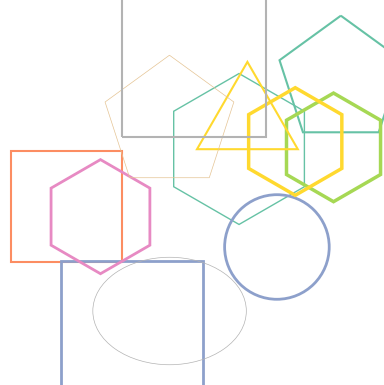[{"shape": "hexagon", "thickness": 1, "radius": 0.98, "center": [0.621, 0.613]}, {"shape": "pentagon", "thickness": 1.5, "radius": 0.84, "center": [0.885, 0.792]}, {"shape": "square", "thickness": 1.5, "radius": 0.72, "center": [0.174, 0.464]}, {"shape": "square", "thickness": 2, "radius": 0.92, "center": [0.344, 0.137]}, {"shape": "circle", "thickness": 2, "radius": 0.68, "center": [0.719, 0.358]}, {"shape": "hexagon", "thickness": 2, "radius": 0.74, "center": [0.261, 0.437]}, {"shape": "hexagon", "thickness": 2.5, "radius": 0.71, "center": [0.866, 0.617]}, {"shape": "triangle", "thickness": 1.5, "radius": 0.76, "center": [0.643, 0.688]}, {"shape": "hexagon", "thickness": 2.5, "radius": 0.7, "center": [0.767, 0.632]}, {"shape": "pentagon", "thickness": 0.5, "radius": 0.88, "center": [0.44, 0.681]}, {"shape": "square", "thickness": 1.5, "radius": 0.94, "center": [0.504, 0.833]}, {"shape": "oval", "thickness": 0.5, "radius": 1.0, "center": [0.44, 0.192]}]